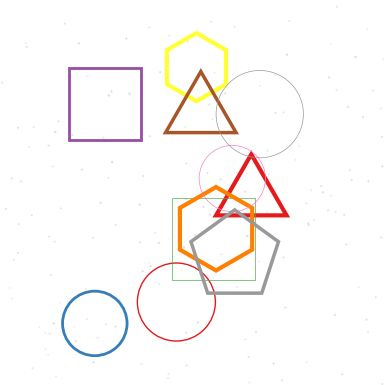[{"shape": "triangle", "thickness": 3, "radius": 0.53, "center": [0.653, 0.493]}, {"shape": "circle", "thickness": 1, "radius": 0.51, "center": [0.458, 0.216]}, {"shape": "circle", "thickness": 2, "radius": 0.42, "center": [0.246, 0.16]}, {"shape": "square", "thickness": 0.5, "radius": 0.54, "center": [0.554, 0.379]}, {"shape": "square", "thickness": 2, "radius": 0.47, "center": [0.272, 0.729]}, {"shape": "hexagon", "thickness": 3, "radius": 0.54, "center": [0.561, 0.406]}, {"shape": "hexagon", "thickness": 3, "radius": 0.44, "center": [0.51, 0.826]}, {"shape": "triangle", "thickness": 2.5, "radius": 0.53, "center": [0.522, 0.708]}, {"shape": "circle", "thickness": 0.5, "radius": 0.43, "center": [0.603, 0.536]}, {"shape": "circle", "thickness": 0.5, "radius": 0.57, "center": [0.675, 0.704]}, {"shape": "pentagon", "thickness": 2.5, "radius": 0.6, "center": [0.61, 0.335]}]